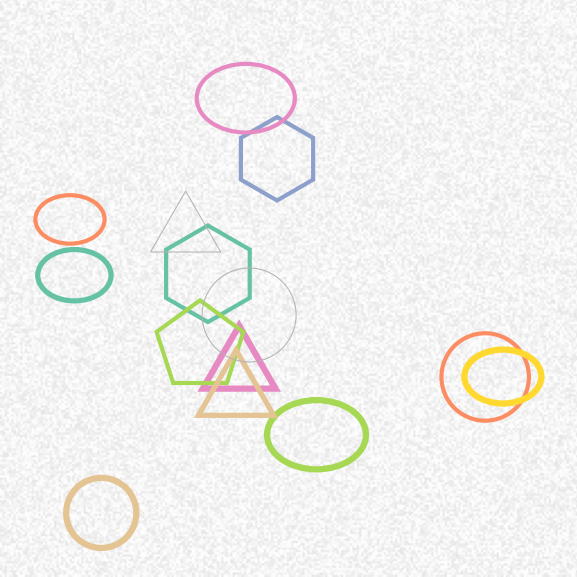[{"shape": "oval", "thickness": 2.5, "radius": 0.32, "center": [0.129, 0.523]}, {"shape": "hexagon", "thickness": 2, "radius": 0.42, "center": [0.36, 0.525]}, {"shape": "circle", "thickness": 2, "radius": 0.38, "center": [0.84, 0.346]}, {"shape": "oval", "thickness": 2, "radius": 0.3, "center": [0.121, 0.619]}, {"shape": "hexagon", "thickness": 2, "radius": 0.36, "center": [0.48, 0.724]}, {"shape": "oval", "thickness": 2, "radius": 0.42, "center": [0.426, 0.829]}, {"shape": "triangle", "thickness": 3, "radius": 0.36, "center": [0.414, 0.363]}, {"shape": "oval", "thickness": 3, "radius": 0.43, "center": [0.548, 0.246]}, {"shape": "pentagon", "thickness": 2, "radius": 0.4, "center": [0.346, 0.4]}, {"shape": "oval", "thickness": 3, "radius": 0.33, "center": [0.871, 0.347]}, {"shape": "triangle", "thickness": 2.5, "radius": 0.38, "center": [0.409, 0.318]}, {"shape": "circle", "thickness": 3, "radius": 0.3, "center": [0.175, 0.111]}, {"shape": "circle", "thickness": 0.5, "radius": 0.41, "center": [0.431, 0.454]}, {"shape": "triangle", "thickness": 0.5, "radius": 0.35, "center": [0.321, 0.598]}]